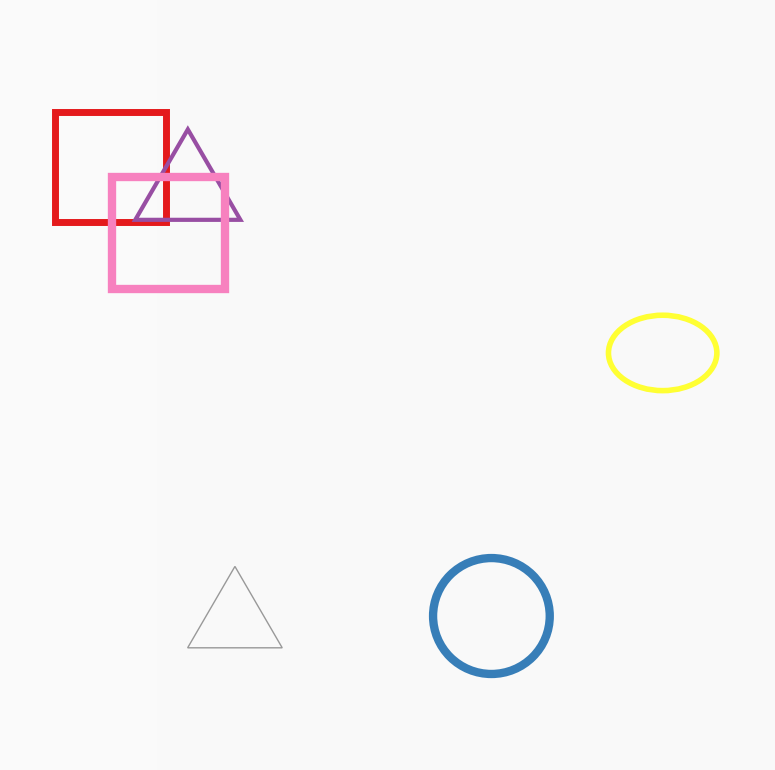[{"shape": "square", "thickness": 2.5, "radius": 0.36, "center": [0.143, 0.783]}, {"shape": "circle", "thickness": 3, "radius": 0.38, "center": [0.634, 0.2]}, {"shape": "triangle", "thickness": 1.5, "radius": 0.39, "center": [0.242, 0.754]}, {"shape": "oval", "thickness": 2, "radius": 0.35, "center": [0.855, 0.542]}, {"shape": "square", "thickness": 3, "radius": 0.37, "center": [0.217, 0.697]}, {"shape": "triangle", "thickness": 0.5, "radius": 0.35, "center": [0.303, 0.194]}]